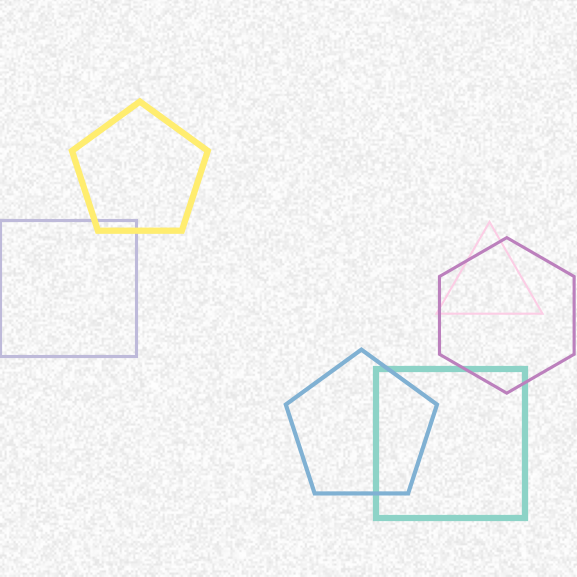[{"shape": "square", "thickness": 3, "radius": 0.65, "center": [0.78, 0.23]}, {"shape": "square", "thickness": 1.5, "radius": 0.59, "center": [0.117, 0.5]}, {"shape": "pentagon", "thickness": 2, "radius": 0.69, "center": [0.626, 0.256]}, {"shape": "triangle", "thickness": 1, "radius": 0.53, "center": [0.848, 0.509]}, {"shape": "hexagon", "thickness": 1.5, "radius": 0.67, "center": [0.878, 0.453]}, {"shape": "pentagon", "thickness": 3, "radius": 0.62, "center": [0.242, 0.7]}]